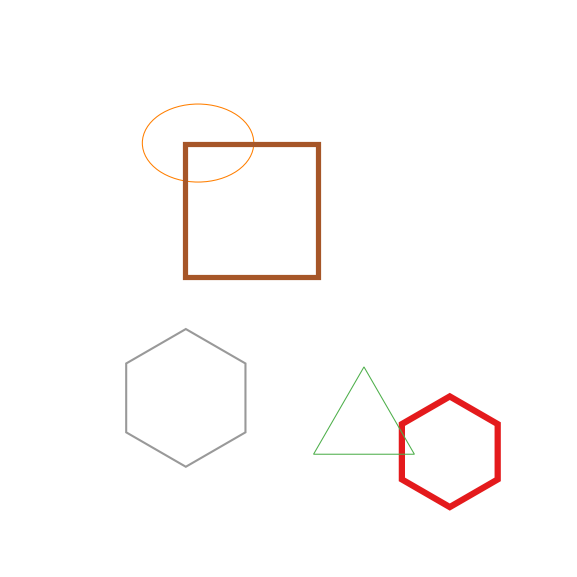[{"shape": "hexagon", "thickness": 3, "radius": 0.48, "center": [0.779, 0.217]}, {"shape": "triangle", "thickness": 0.5, "radius": 0.5, "center": [0.63, 0.263]}, {"shape": "oval", "thickness": 0.5, "radius": 0.48, "center": [0.343, 0.751]}, {"shape": "square", "thickness": 2.5, "radius": 0.58, "center": [0.435, 0.634]}, {"shape": "hexagon", "thickness": 1, "radius": 0.6, "center": [0.322, 0.31]}]